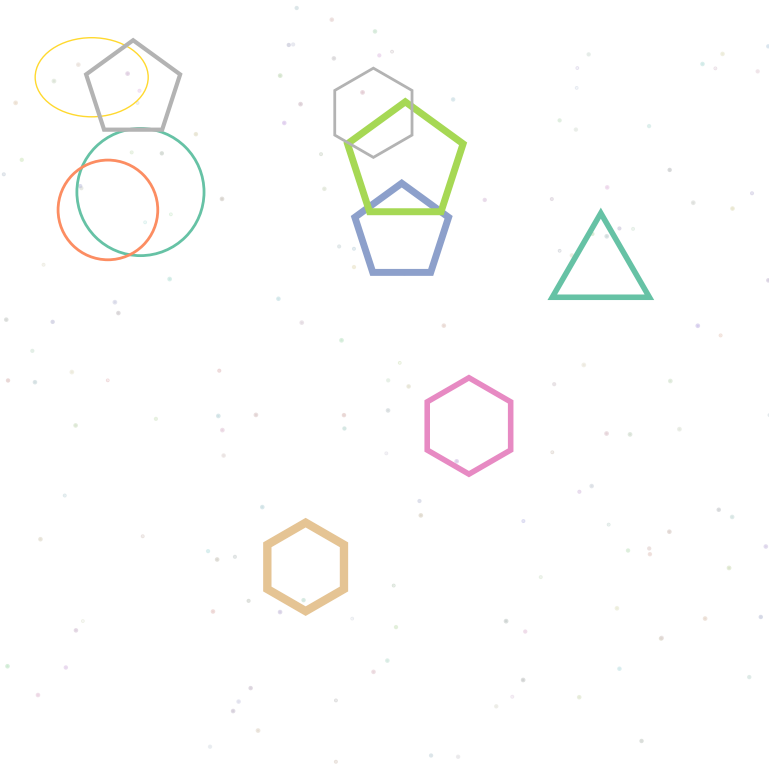[{"shape": "circle", "thickness": 1, "radius": 0.41, "center": [0.182, 0.751]}, {"shape": "triangle", "thickness": 2, "radius": 0.36, "center": [0.78, 0.65]}, {"shape": "circle", "thickness": 1, "radius": 0.32, "center": [0.14, 0.727]}, {"shape": "pentagon", "thickness": 2.5, "radius": 0.32, "center": [0.522, 0.698]}, {"shape": "hexagon", "thickness": 2, "radius": 0.31, "center": [0.609, 0.447]}, {"shape": "pentagon", "thickness": 2.5, "radius": 0.39, "center": [0.526, 0.789]}, {"shape": "oval", "thickness": 0.5, "radius": 0.37, "center": [0.119, 0.9]}, {"shape": "hexagon", "thickness": 3, "radius": 0.29, "center": [0.397, 0.264]}, {"shape": "hexagon", "thickness": 1, "radius": 0.29, "center": [0.485, 0.854]}, {"shape": "pentagon", "thickness": 1.5, "radius": 0.32, "center": [0.173, 0.884]}]